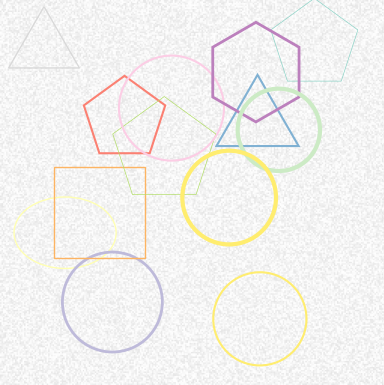[{"shape": "pentagon", "thickness": 0.5, "radius": 0.59, "center": [0.816, 0.885]}, {"shape": "oval", "thickness": 1, "radius": 0.66, "center": [0.169, 0.396]}, {"shape": "circle", "thickness": 2, "radius": 0.65, "center": [0.292, 0.215]}, {"shape": "pentagon", "thickness": 1.5, "radius": 0.56, "center": [0.323, 0.692]}, {"shape": "triangle", "thickness": 1.5, "radius": 0.62, "center": [0.669, 0.682]}, {"shape": "square", "thickness": 1, "radius": 0.59, "center": [0.259, 0.448]}, {"shape": "pentagon", "thickness": 0.5, "radius": 0.7, "center": [0.427, 0.609]}, {"shape": "circle", "thickness": 1.5, "radius": 0.68, "center": [0.445, 0.719]}, {"shape": "triangle", "thickness": 1, "radius": 0.53, "center": [0.114, 0.877]}, {"shape": "hexagon", "thickness": 2, "radius": 0.65, "center": [0.665, 0.813]}, {"shape": "circle", "thickness": 3, "radius": 0.53, "center": [0.724, 0.663]}, {"shape": "circle", "thickness": 3, "radius": 0.61, "center": [0.595, 0.487]}, {"shape": "circle", "thickness": 1.5, "radius": 0.61, "center": [0.675, 0.172]}]